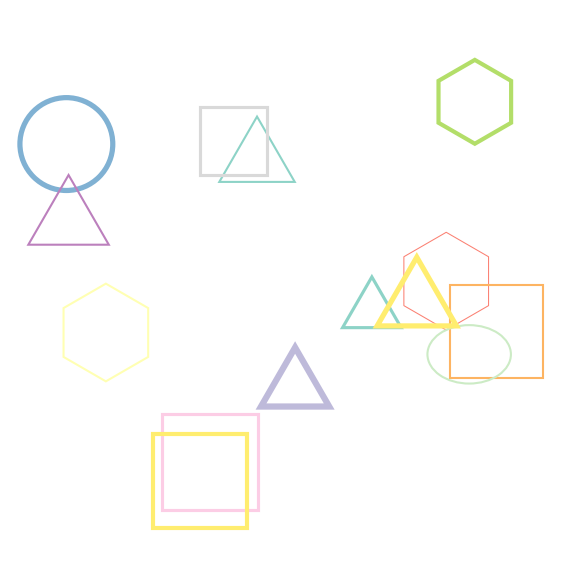[{"shape": "triangle", "thickness": 1, "radius": 0.38, "center": [0.445, 0.722]}, {"shape": "triangle", "thickness": 1.5, "radius": 0.29, "center": [0.644, 0.461]}, {"shape": "hexagon", "thickness": 1, "radius": 0.42, "center": [0.183, 0.423]}, {"shape": "triangle", "thickness": 3, "radius": 0.34, "center": [0.511, 0.329]}, {"shape": "hexagon", "thickness": 0.5, "radius": 0.42, "center": [0.773, 0.512]}, {"shape": "circle", "thickness": 2.5, "radius": 0.4, "center": [0.115, 0.75]}, {"shape": "square", "thickness": 1, "radius": 0.4, "center": [0.86, 0.425]}, {"shape": "hexagon", "thickness": 2, "radius": 0.36, "center": [0.822, 0.823]}, {"shape": "square", "thickness": 1.5, "radius": 0.42, "center": [0.363, 0.199]}, {"shape": "square", "thickness": 1.5, "radius": 0.29, "center": [0.404, 0.754]}, {"shape": "triangle", "thickness": 1, "radius": 0.4, "center": [0.119, 0.616]}, {"shape": "oval", "thickness": 1, "radius": 0.36, "center": [0.812, 0.386]}, {"shape": "square", "thickness": 2, "radius": 0.41, "center": [0.346, 0.167]}, {"shape": "triangle", "thickness": 2.5, "radius": 0.4, "center": [0.722, 0.474]}]